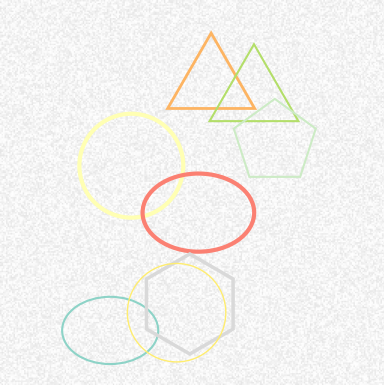[{"shape": "oval", "thickness": 1.5, "radius": 0.62, "center": [0.286, 0.142]}, {"shape": "circle", "thickness": 3, "radius": 0.67, "center": [0.341, 0.57]}, {"shape": "oval", "thickness": 3, "radius": 0.72, "center": [0.515, 0.448]}, {"shape": "triangle", "thickness": 2, "radius": 0.65, "center": [0.548, 0.784]}, {"shape": "triangle", "thickness": 1.5, "radius": 0.67, "center": [0.66, 0.752]}, {"shape": "hexagon", "thickness": 2.5, "radius": 0.65, "center": [0.493, 0.21]}, {"shape": "pentagon", "thickness": 1.5, "radius": 0.56, "center": [0.714, 0.631]}, {"shape": "circle", "thickness": 1, "radius": 0.64, "center": [0.459, 0.188]}]